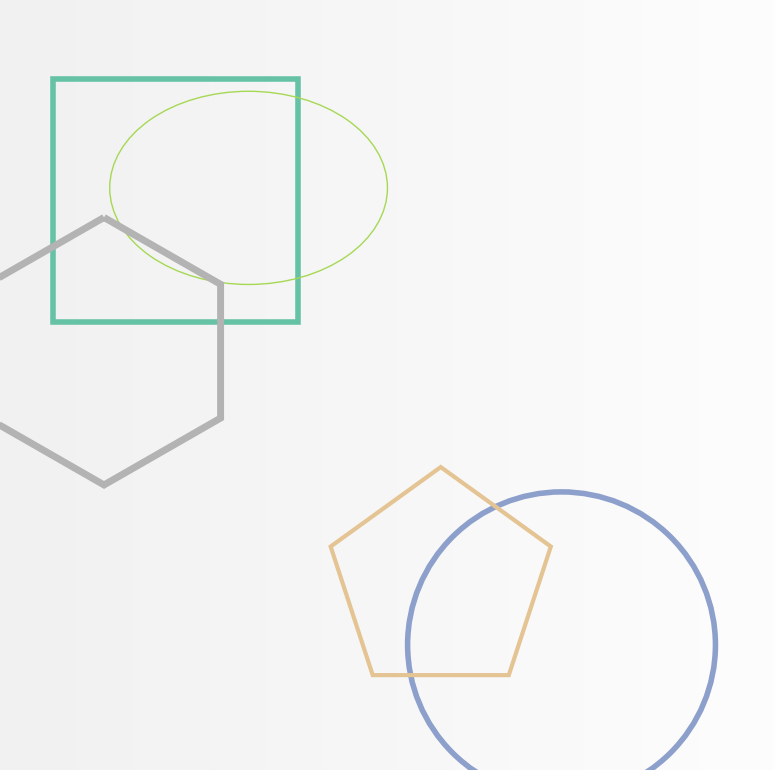[{"shape": "square", "thickness": 2, "radius": 0.79, "center": [0.226, 0.74]}, {"shape": "circle", "thickness": 2, "radius": 0.99, "center": [0.725, 0.163]}, {"shape": "oval", "thickness": 0.5, "radius": 0.9, "center": [0.321, 0.756]}, {"shape": "pentagon", "thickness": 1.5, "radius": 0.75, "center": [0.569, 0.244]}, {"shape": "hexagon", "thickness": 2.5, "radius": 0.87, "center": [0.134, 0.544]}]